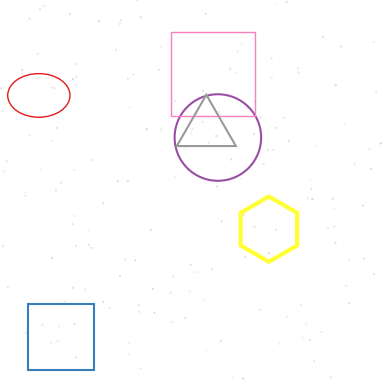[{"shape": "oval", "thickness": 1, "radius": 0.4, "center": [0.101, 0.752]}, {"shape": "square", "thickness": 1.5, "radius": 0.43, "center": [0.157, 0.124]}, {"shape": "circle", "thickness": 1.5, "radius": 0.56, "center": [0.566, 0.643]}, {"shape": "hexagon", "thickness": 3, "radius": 0.42, "center": [0.698, 0.405]}, {"shape": "square", "thickness": 1, "radius": 0.54, "center": [0.553, 0.807]}, {"shape": "triangle", "thickness": 1.5, "radius": 0.44, "center": [0.536, 0.665]}]